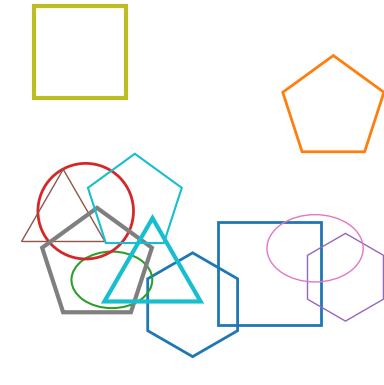[{"shape": "square", "thickness": 2, "radius": 0.67, "center": [0.699, 0.289]}, {"shape": "hexagon", "thickness": 2, "radius": 0.67, "center": [0.5, 0.208]}, {"shape": "pentagon", "thickness": 2, "radius": 0.69, "center": [0.866, 0.718]}, {"shape": "oval", "thickness": 1.5, "radius": 0.52, "center": [0.291, 0.273]}, {"shape": "circle", "thickness": 2, "radius": 0.62, "center": [0.223, 0.451]}, {"shape": "hexagon", "thickness": 1, "radius": 0.57, "center": [0.897, 0.28]}, {"shape": "triangle", "thickness": 1, "radius": 0.62, "center": [0.164, 0.435]}, {"shape": "oval", "thickness": 1, "radius": 0.62, "center": [0.818, 0.355]}, {"shape": "pentagon", "thickness": 3, "radius": 0.75, "center": [0.252, 0.31]}, {"shape": "square", "thickness": 3, "radius": 0.6, "center": [0.208, 0.866]}, {"shape": "triangle", "thickness": 3, "radius": 0.72, "center": [0.396, 0.289]}, {"shape": "pentagon", "thickness": 1.5, "radius": 0.64, "center": [0.35, 0.473]}]